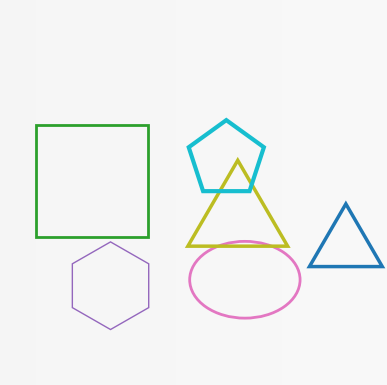[{"shape": "triangle", "thickness": 2.5, "radius": 0.54, "center": [0.893, 0.362]}, {"shape": "square", "thickness": 2, "radius": 0.73, "center": [0.238, 0.531]}, {"shape": "hexagon", "thickness": 1, "radius": 0.57, "center": [0.285, 0.258]}, {"shape": "oval", "thickness": 2, "radius": 0.71, "center": [0.632, 0.273]}, {"shape": "triangle", "thickness": 2.5, "radius": 0.74, "center": [0.614, 0.435]}, {"shape": "pentagon", "thickness": 3, "radius": 0.51, "center": [0.584, 0.586]}]